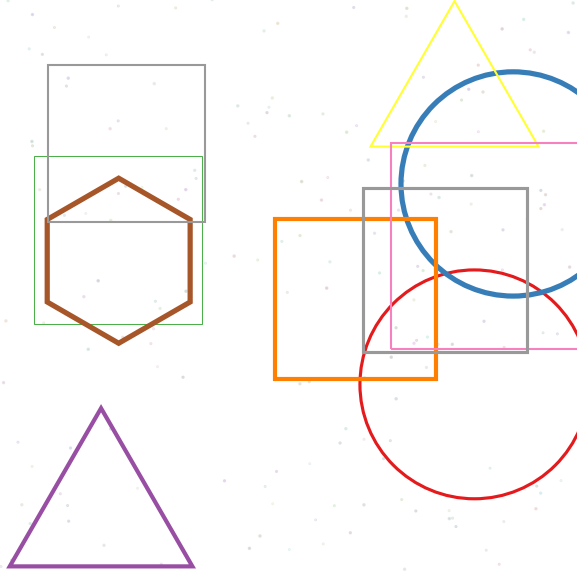[{"shape": "circle", "thickness": 1.5, "radius": 0.99, "center": [0.821, 0.334]}, {"shape": "circle", "thickness": 2.5, "radius": 0.97, "center": [0.889, 0.681]}, {"shape": "square", "thickness": 0.5, "radius": 0.73, "center": [0.204, 0.583]}, {"shape": "triangle", "thickness": 2, "radius": 0.91, "center": [0.175, 0.11]}, {"shape": "square", "thickness": 2, "radius": 0.69, "center": [0.615, 0.481]}, {"shape": "triangle", "thickness": 1, "radius": 0.84, "center": [0.787, 0.829]}, {"shape": "hexagon", "thickness": 2.5, "radius": 0.71, "center": [0.206, 0.548]}, {"shape": "square", "thickness": 1, "radius": 0.89, "center": [0.855, 0.573]}, {"shape": "square", "thickness": 1, "radius": 0.68, "center": [0.219, 0.751]}, {"shape": "square", "thickness": 1.5, "radius": 0.71, "center": [0.771, 0.532]}]